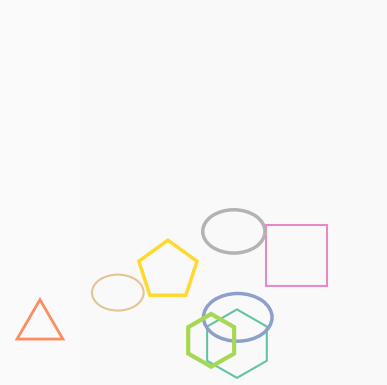[{"shape": "hexagon", "thickness": 1.5, "radius": 0.44, "center": [0.611, 0.107]}, {"shape": "triangle", "thickness": 2, "radius": 0.34, "center": [0.103, 0.153]}, {"shape": "oval", "thickness": 2.5, "radius": 0.44, "center": [0.614, 0.176]}, {"shape": "square", "thickness": 1.5, "radius": 0.39, "center": [0.765, 0.336]}, {"shape": "hexagon", "thickness": 3, "radius": 0.34, "center": [0.545, 0.116]}, {"shape": "pentagon", "thickness": 2.5, "radius": 0.39, "center": [0.433, 0.297]}, {"shape": "oval", "thickness": 1.5, "radius": 0.33, "center": [0.304, 0.24]}, {"shape": "oval", "thickness": 2.5, "radius": 0.4, "center": [0.603, 0.399]}]